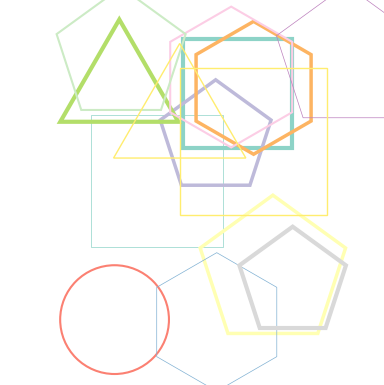[{"shape": "square", "thickness": 0.5, "radius": 0.86, "center": [0.407, 0.53]}, {"shape": "square", "thickness": 3, "radius": 0.71, "center": [0.618, 0.756]}, {"shape": "pentagon", "thickness": 2.5, "radius": 0.99, "center": [0.709, 0.295]}, {"shape": "pentagon", "thickness": 2.5, "radius": 0.76, "center": [0.56, 0.641]}, {"shape": "circle", "thickness": 1.5, "radius": 0.71, "center": [0.298, 0.17]}, {"shape": "hexagon", "thickness": 0.5, "radius": 0.9, "center": [0.563, 0.164]}, {"shape": "hexagon", "thickness": 2.5, "radius": 0.86, "center": [0.659, 0.772]}, {"shape": "triangle", "thickness": 3, "radius": 0.89, "center": [0.31, 0.772]}, {"shape": "hexagon", "thickness": 1.5, "radius": 0.91, "center": [0.6, 0.8]}, {"shape": "pentagon", "thickness": 3, "radius": 0.73, "center": [0.76, 0.266]}, {"shape": "pentagon", "thickness": 0.5, "radius": 0.95, "center": [0.899, 0.848]}, {"shape": "pentagon", "thickness": 1.5, "radius": 0.88, "center": [0.315, 0.857]}, {"shape": "triangle", "thickness": 1, "radius": 0.99, "center": [0.467, 0.689]}, {"shape": "square", "thickness": 1, "radius": 0.95, "center": [0.659, 0.633]}]